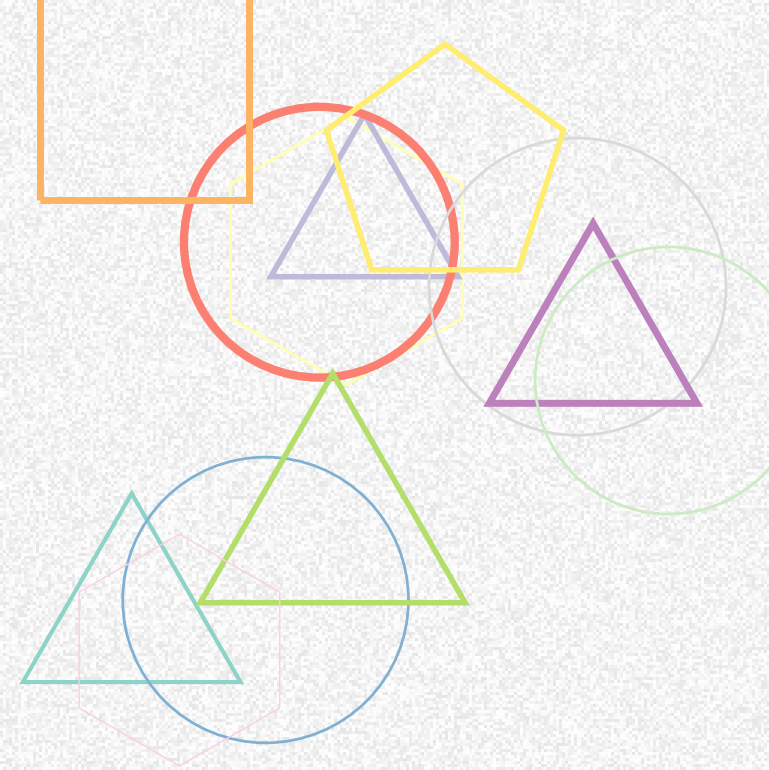[{"shape": "triangle", "thickness": 1.5, "radius": 0.82, "center": [0.171, 0.196]}, {"shape": "hexagon", "thickness": 1, "radius": 0.87, "center": [0.45, 0.674]}, {"shape": "triangle", "thickness": 2, "radius": 0.7, "center": [0.473, 0.711]}, {"shape": "circle", "thickness": 3, "radius": 0.88, "center": [0.415, 0.685]}, {"shape": "circle", "thickness": 1, "radius": 0.93, "center": [0.345, 0.221]}, {"shape": "square", "thickness": 2.5, "radius": 0.68, "center": [0.188, 0.876]}, {"shape": "triangle", "thickness": 2, "radius": 0.99, "center": [0.432, 0.316]}, {"shape": "hexagon", "thickness": 0.5, "radius": 0.75, "center": [0.233, 0.156]}, {"shape": "circle", "thickness": 1, "radius": 0.96, "center": [0.75, 0.628]}, {"shape": "triangle", "thickness": 2.5, "radius": 0.78, "center": [0.77, 0.554]}, {"shape": "circle", "thickness": 1, "radius": 0.87, "center": [0.868, 0.506]}, {"shape": "pentagon", "thickness": 2, "radius": 0.81, "center": [0.578, 0.781]}]